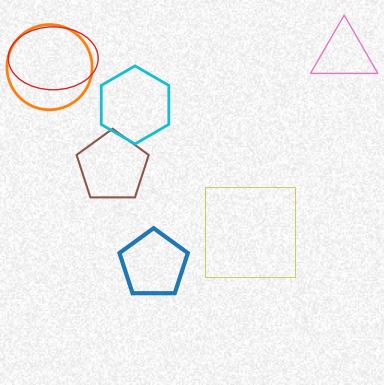[{"shape": "pentagon", "thickness": 3, "radius": 0.47, "center": [0.399, 0.314]}, {"shape": "circle", "thickness": 2, "radius": 0.55, "center": [0.129, 0.826]}, {"shape": "oval", "thickness": 1, "radius": 0.58, "center": [0.138, 0.849]}, {"shape": "pentagon", "thickness": 1.5, "radius": 0.49, "center": [0.293, 0.567]}, {"shape": "triangle", "thickness": 1, "radius": 0.5, "center": [0.894, 0.86]}, {"shape": "square", "thickness": 0.5, "radius": 0.58, "center": [0.65, 0.397]}, {"shape": "hexagon", "thickness": 2, "radius": 0.51, "center": [0.351, 0.727]}]